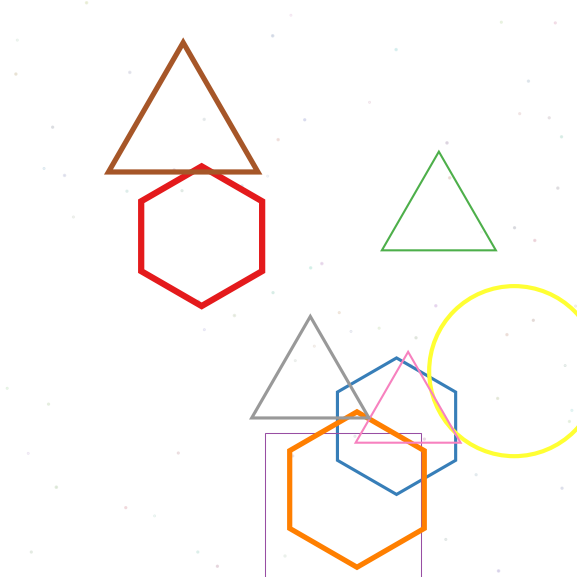[{"shape": "hexagon", "thickness": 3, "radius": 0.6, "center": [0.349, 0.59]}, {"shape": "hexagon", "thickness": 1.5, "radius": 0.59, "center": [0.687, 0.261]}, {"shape": "triangle", "thickness": 1, "radius": 0.57, "center": [0.76, 0.623]}, {"shape": "square", "thickness": 0.5, "radius": 0.67, "center": [0.594, 0.116]}, {"shape": "hexagon", "thickness": 2.5, "radius": 0.67, "center": [0.618, 0.151]}, {"shape": "circle", "thickness": 2, "radius": 0.74, "center": [0.89, 0.356]}, {"shape": "triangle", "thickness": 2.5, "radius": 0.75, "center": [0.317, 0.776]}, {"shape": "triangle", "thickness": 1, "radius": 0.52, "center": [0.707, 0.285]}, {"shape": "triangle", "thickness": 1.5, "radius": 0.59, "center": [0.537, 0.334]}]